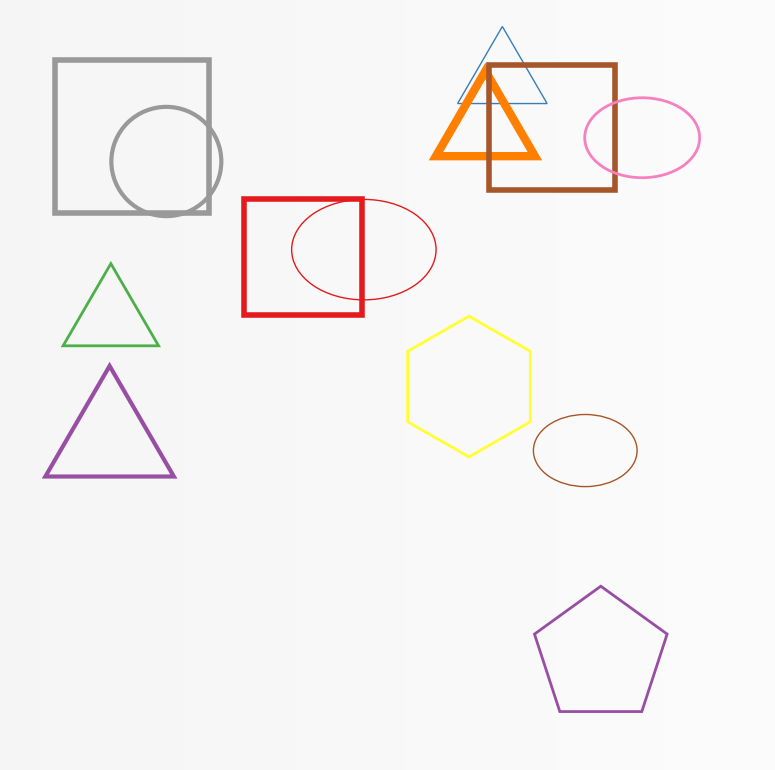[{"shape": "oval", "thickness": 0.5, "radius": 0.47, "center": [0.469, 0.676]}, {"shape": "square", "thickness": 2, "radius": 0.38, "center": [0.391, 0.666]}, {"shape": "triangle", "thickness": 0.5, "radius": 0.33, "center": [0.648, 0.899]}, {"shape": "triangle", "thickness": 1, "radius": 0.36, "center": [0.143, 0.586]}, {"shape": "triangle", "thickness": 1.5, "radius": 0.48, "center": [0.141, 0.429]}, {"shape": "pentagon", "thickness": 1, "radius": 0.45, "center": [0.775, 0.149]}, {"shape": "triangle", "thickness": 3, "radius": 0.37, "center": [0.626, 0.834]}, {"shape": "hexagon", "thickness": 1, "radius": 0.46, "center": [0.605, 0.498]}, {"shape": "square", "thickness": 2, "radius": 0.41, "center": [0.712, 0.834]}, {"shape": "oval", "thickness": 0.5, "radius": 0.33, "center": [0.755, 0.415]}, {"shape": "oval", "thickness": 1, "radius": 0.37, "center": [0.829, 0.821]}, {"shape": "square", "thickness": 2, "radius": 0.5, "center": [0.17, 0.823]}, {"shape": "circle", "thickness": 1.5, "radius": 0.35, "center": [0.215, 0.79]}]